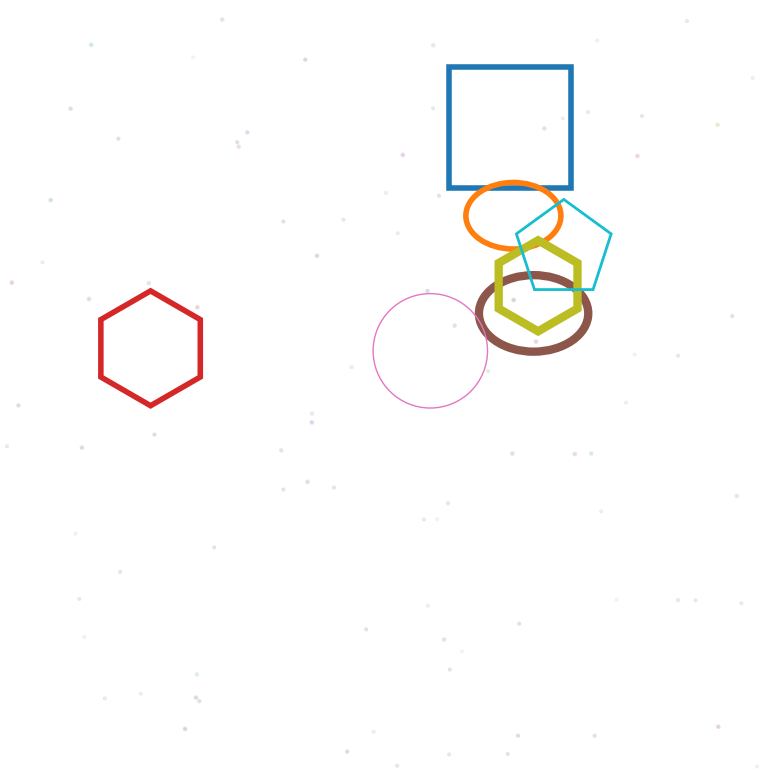[{"shape": "square", "thickness": 2, "radius": 0.39, "center": [0.662, 0.834]}, {"shape": "oval", "thickness": 2, "radius": 0.31, "center": [0.667, 0.72]}, {"shape": "hexagon", "thickness": 2, "radius": 0.37, "center": [0.196, 0.548]}, {"shape": "oval", "thickness": 3, "radius": 0.35, "center": [0.693, 0.593]}, {"shape": "circle", "thickness": 0.5, "radius": 0.37, "center": [0.559, 0.544]}, {"shape": "hexagon", "thickness": 3, "radius": 0.3, "center": [0.699, 0.629]}, {"shape": "pentagon", "thickness": 1, "radius": 0.32, "center": [0.732, 0.676]}]